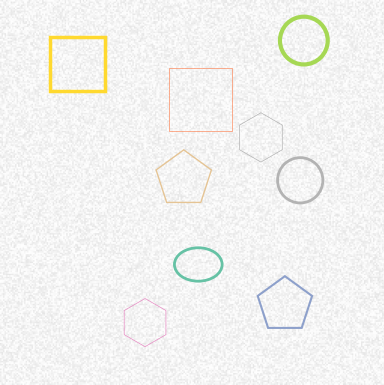[{"shape": "oval", "thickness": 2, "radius": 0.31, "center": [0.515, 0.313]}, {"shape": "square", "thickness": 0.5, "radius": 0.41, "center": [0.52, 0.742]}, {"shape": "pentagon", "thickness": 1.5, "radius": 0.37, "center": [0.74, 0.208]}, {"shape": "hexagon", "thickness": 0.5, "radius": 0.31, "center": [0.377, 0.162]}, {"shape": "circle", "thickness": 3, "radius": 0.31, "center": [0.789, 0.895]}, {"shape": "square", "thickness": 2.5, "radius": 0.35, "center": [0.201, 0.834]}, {"shape": "pentagon", "thickness": 1, "radius": 0.38, "center": [0.477, 0.535]}, {"shape": "hexagon", "thickness": 0.5, "radius": 0.32, "center": [0.678, 0.643]}, {"shape": "circle", "thickness": 2, "radius": 0.29, "center": [0.78, 0.532]}]